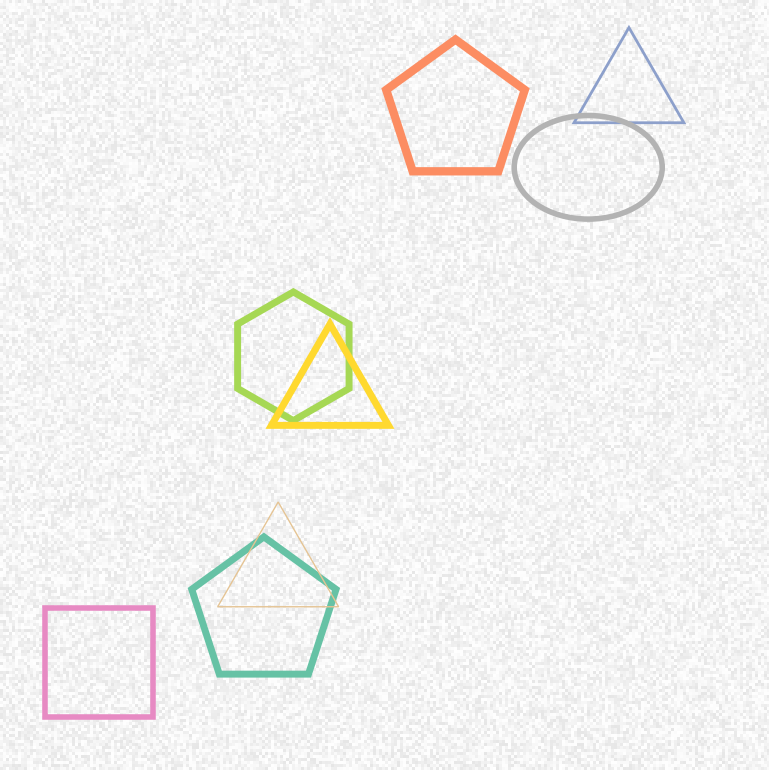[{"shape": "pentagon", "thickness": 2.5, "radius": 0.49, "center": [0.343, 0.204]}, {"shape": "pentagon", "thickness": 3, "radius": 0.47, "center": [0.592, 0.854]}, {"shape": "triangle", "thickness": 1, "radius": 0.41, "center": [0.817, 0.882]}, {"shape": "square", "thickness": 2, "radius": 0.35, "center": [0.129, 0.14]}, {"shape": "hexagon", "thickness": 2.5, "radius": 0.42, "center": [0.381, 0.537]}, {"shape": "triangle", "thickness": 2.5, "radius": 0.44, "center": [0.429, 0.491]}, {"shape": "triangle", "thickness": 0.5, "radius": 0.45, "center": [0.361, 0.257]}, {"shape": "oval", "thickness": 2, "radius": 0.48, "center": [0.764, 0.783]}]